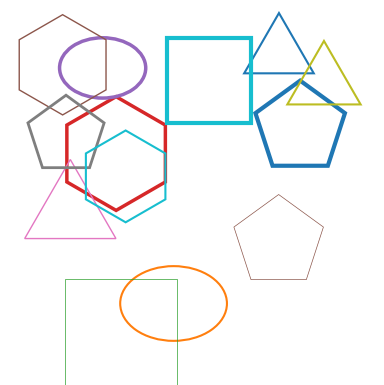[{"shape": "pentagon", "thickness": 3, "radius": 0.61, "center": [0.78, 0.668]}, {"shape": "triangle", "thickness": 1.5, "radius": 0.52, "center": [0.725, 0.862]}, {"shape": "oval", "thickness": 1.5, "radius": 0.69, "center": [0.451, 0.212]}, {"shape": "square", "thickness": 0.5, "radius": 0.73, "center": [0.314, 0.129]}, {"shape": "hexagon", "thickness": 2.5, "radius": 0.74, "center": [0.302, 0.601]}, {"shape": "oval", "thickness": 2.5, "radius": 0.56, "center": [0.267, 0.824]}, {"shape": "pentagon", "thickness": 0.5, "radius": 0.61, "center": [0.724, 0.373]}, {"shape": "hexagon", "thickness": 1, "radius": 0.65, "center": [0.163, 0.832]}, {"shape": "triangle", "thickness": 1, "radius": 0.68, "center": [0.183, 0.449]}, {"shape": "pentagon", "thickness": 2, "radius": 0.52, "center": [0.171, 0.649]}, {"shape": "triangle", "thickness": 1.5, "radius": 0.55, "center": [0.841, 0.784]}, {"shape": "hexagon", "thickness": 1.5, "radius": 0.6, "center": [0.326, 0.542]}, {"shape": "square", "thickness": 3, "radius": 0.55, "center": [0.543, 0.791]}]